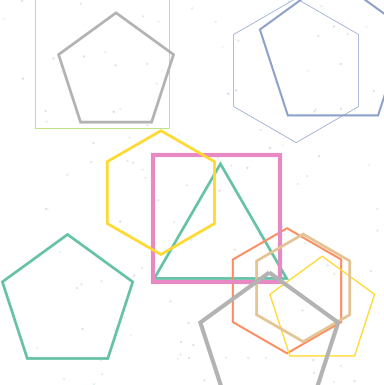[{"shape": "pentagon", "thickness": 2, "radius": 0.89, "center": [0.175, 0.213]}, {"shape": "triangle", "thickness": 2, "radius": 0.99, "center": [0.573, 0.376]}, {"shape": "hexagon", "thickness": 1.5, "radius": 0.81, "center": [0.745, 0.245]}, {"shape": "pentagon", "thickness": 1.5, "radius": 1.0, "center": [0.865, 0.862]}, {"shape": "hexagon", "thickness": 0.5, "radius": 0.94, "center": [0.769, 0.817]}, {"shape": "square", "thickness": 3, "radius": 0.82, "center": [0.562, 0.432]}, {"shape": "square", "thickness": 0.5, "radius": 0.87, "center": [0.264, 0.84]}, {"shape": "pentagon", "thickness": 1, "radius": 0.72, "center": [0.837, 0.191]}, {"shape": "hexagon", "thickness": 2, "radius": 0.8, "center": [0.418, 0.5]}, {"shape": "hexagon", "thickness": 2, "radius": 0.7, "center": [0.787, 0.252]}, {"shape": "pentagon", "thickness": 2, "radius": 0.78, "center": [0.301, 0.81]}, {"shape": "pentagon", "thickness": 3, "radius": 0.94, "center": [0.699, 0.104]}]